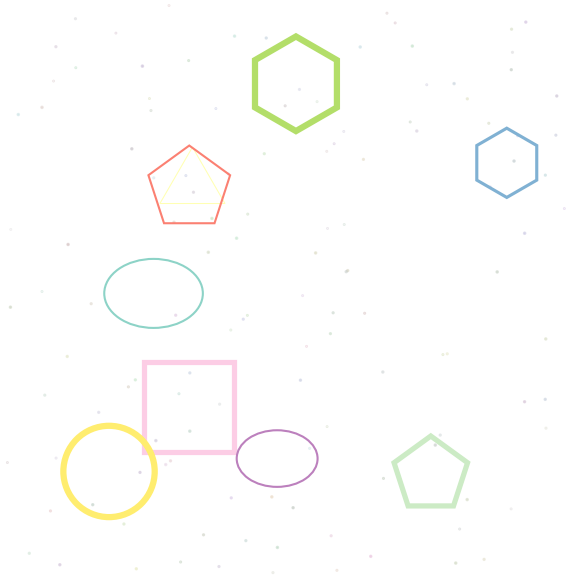[{"shape": "oval", "thickness": 1, "radius": 0.43, "center": [0.266, 0.491]}, {"shape": "triangle", "thickness": 0.5, "radius": 0.33, "center": [0.333, 0.679]}, {"shape": "pentagon", "thickness": 1, "radius": 0.37, "center": [0.328, 0.673]}, {"shape": "hexagon", "thickness": 1.5, "radius": 0.3, "center": [0.878, 0.717]}, {"shape": "hexagon", "thickness": 3, "radius": 0.41, "center": [0.512, 0.854]}, {"shape": "square", "thickness": 2.5, "radius": 0.39, "center": [0.328, 0.294]}, {"shape": "oval", "thickness": 1, "radius": 0.35, "center": [0.48, 0.205]}, {"shape": "pentagon", "thickness": 2.5, "radius": 0.33, "center": [0.746, 0.177]}, {"shape": "circle", "thickness": 3, "radius": 0.4, "center": [0.189, 0.183]}]